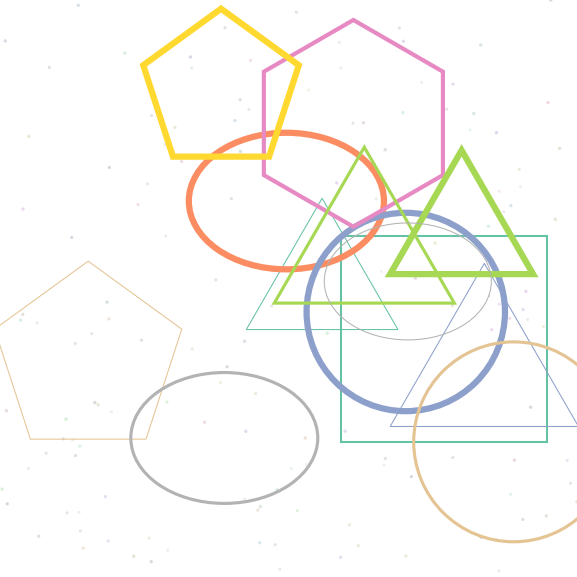[{"shape": "square", "thickness": 1, "radius": 0.89, "center": [0.769, 0.413]}, {"shape": "triangle", "thickness": 0.5, "radius": 0.76, "center": [0.558, 0.504]}, {"shape": "oval", "thickness": 3, "radius": 0.84, "center": [0.496, 0.651]}, {"shape": "circle", "thickness": 3, "radius": 0.86, "center": [0.703, 0.459]}, {"shape": "triangle", "thickness": 0.5, "radius": 0.94, "center": [0.839, 0.355]}, {"shape": "hexagon", "thickness": 2, "radius": 0.9, "center": [0.612, 0.785]}, {"shape": "triangle", "thickness": 3, "radius": 0.71, "center": [0.799, 0.596]}, {"shape": "triangle", "thickness": 1.5, "radius": 0.9, "center": [0.631, 0.564]}, {"shape": "pentagon", "thickness": 3, "radius": 0.71, "center": [0.383, 0.842]}, {"shape": "circle", "thickness": 1.5, "radius": 0.87, "center": [0.889, 0.234]}, {"shape": "pentagon", "thickness": 0.5, "radius": 0.85, "center": [0.153, 0.377]}, {"shape": "oval", "thickness": 0.5, "radius": 0.72, "center": [0.706, 0.512]}, {"shape": "oval", "thickness": 1.5, "radius": 0.81, "center": [0.388, 0.241]}]